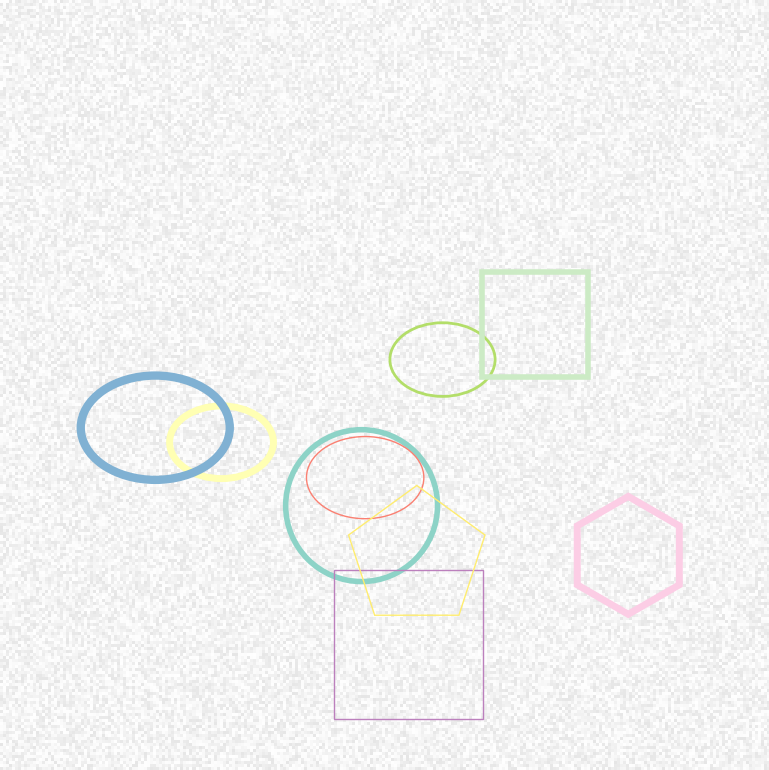[{"shape": "circle", "thickness": 2, "radius": 0.49, "center": [0.47, 0.343]}, {"shape": "oval", "thickness": 2.5, "radius": 0.34, "center": [0.288, 0.426]}, {"shape": "oval", "thickness": 0.5, "radius": 0.38, "center": [0.474, 0.38]}, {"shape": "oval", "thickness": 3, "radius": 0.48, "center": [0.202, 0.445]}, {"shape": "oval", "thickness": 1, "radius": 0.34, "center": [0.575, 0.533]}, {"shape": "hexagon", "thickness": 2.5, "radius": 0.38, "center": [0.816, 0.279]}, {"shape": "square", "thickness": 0.5, "radius": 0.48, "center": [0.53, 0.163]}, {"shape": "square", "thickness": 2, "radius": 0.34, "center": [0.695, 0.579]}, {"shape": "pentagon", "thickness": 0.5, "radius": 0.47, "center": [0.541, 0.276]}]